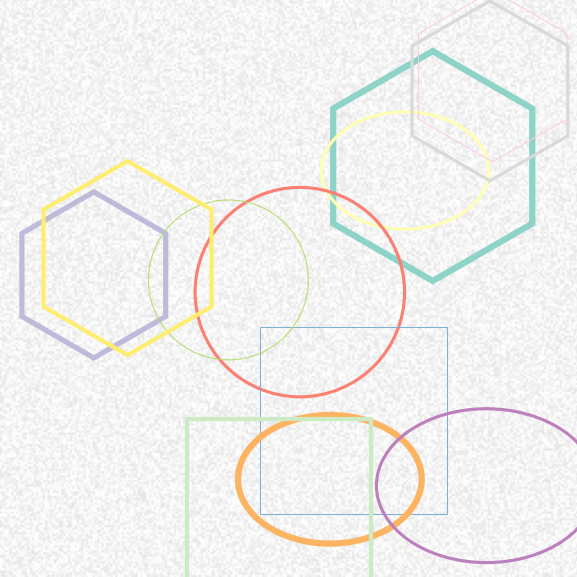[{"shape": "hexagon", "thickness": 3, "radius": 1.0, "center": [0.749, 0.712]}, {"shape": "oval", "thickness": 1.5, "radius": 0.73, "center": [0.701, 0.704]}, {"shape": "hexagon", "thickness": 2.5, "radius": 0.72, "center": [0.162, 0.523]}, {"shape": "circle", "thickness": 1.5, "radius": 0.91, "center": [0.519, 0.493]}, {"shape": "square", "thickness": 0.5, "radius": 0.81, "center": [0.613, 0.271]}, {"shape": "oval", "thickness": 3, "radius": 0.8, "center": [0.571, 0.169]}, {"shape": "circle", "thickness": 0.5, "radius": 0.69, "center": [0.395, 0.514]}, {"shape": "hexagon", "thickness": 0.5, "radius": 0.74, "center": [0.853, 0.867]}, {"shape": "hexagon", "thickness": 1.5, "radius": 0.78, "center": [0.848, 0.842]}, {"shape": "oval", "thickness": 1.5, "radius": 0.95, "center": [0.842, 0.158]}, {"shape": "square", "thickness": 2, "radius": 0.8, "center": [0.483, 0.114]}, {"shape": "hexagon", "thickness": 2, "radius": 0.84, "center": [0.221, 0.552]}]